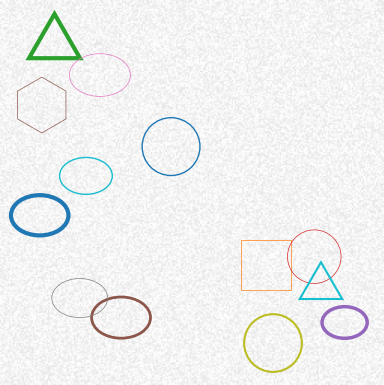[{"shape": "oval", "thickness": 3, "radius": 0.37, "center": [0.103, 0.441]}, {"shape": "circle", "thickness": 1, "radius": 0.38, "center": [0.444, 0.619]}, {"shape": "square", "thickness": 0.5, "radius": 0.33, "center": [0.691, 0.312]}, {"shape": "triangle", "thickness": 3, "radius": 0.38, "center": [0.142, 0.887]}, {"shape": "circle", "thickness": 0.5, "radius": 0.35, "center": [0.816, 0.333]}, {"shape": "oval", "thickness": 2.5, "radius": 0.29, "center": [0.895, 0.162]}, {"shape": "hexagon", "thickness": 0.5, "radius": 0.36, "center": [0.109, 0.727]}, {"shape": "oval", "thickness": 2, "radius": 0.38, "center": [0.314, 0.175]}, {"shape": "oval", "thickness": 0.5, "radius": 0.4, "center": [0.26, 0.805]}, {"shape": "oval", "thickness": 0.5, "radius": 0.36, "center": [0.207, 0.226]}, {"shape": "circle", "thickness": 1.5, "radius": 0.38, "center": [0.709, 0.109]}, {"shape": "oval", "thickness": 1, "radius": 0.34, "center": [0.223, 0.543]}, {"shape": "triangle", "thickness": 1.5, "radius": 0.32, "center": [0.834, 0.255]}]